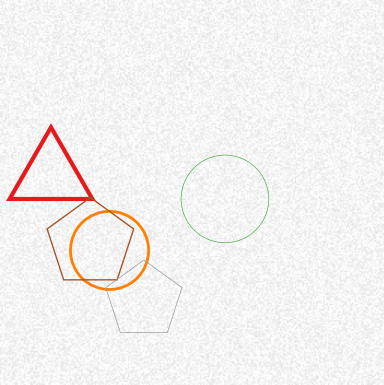[{"shape": "triangle", "thickness": 3, "radius": 0.62, "center": [0.132, 0.545]}, {"shape": "circle", "thickness": 0.5, "radius": 0.57, "center": [0.584, 0.483]}, {"shape": "circle", "thickness": 2, "radius": 0.51, "center": [0.285, 0.35]}, {"shape": "pentagon", "thickness": 1, "radius": 0.59, "center": [0.235, 0.369]}, {"shape": "pentagon", "thickness": 0.5, "radius": 0.52, "center": [0.374, 0.221]}]